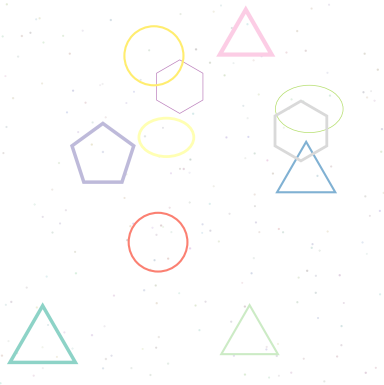[{"shape": "triangle", "thickness": 2.5, "radius": 0.49, "center": [0.111, 0.108]}, {"shape": "oval", "thickness": 2, "radius": 0.36, "center": [0.432, 0.643]}, {"shape": "pentagon", "thickness": 2.5, "radius": 0.42, "center": [0.267, 0.595]}, {"shape": "circle", "thickness": 1.5, "radius": 0.38, "center": [0.411, 0.371]}, {"shape": "triangle", "thickness": 1.5, "radius": 0.44, "center": [0.795, 0.544]}, {"shape": "oval", "thickness": 0.5, "radius": 0.44, "center": [0.803, 0.717]}, {"shape": "triangle", "thickness": 3, "radius": 0.39, "center": [0.638, 0.897]}, {"shape": "hexagon", "thickness": 2, "radius": 0.39, "center": [0.782, 0.66]}, {"shape": "hexagon", "thickness": 0.5, "radius": 0.35, "center": [0.467, 0.775]}, {"shape": "triangle", "thickness": 1.5, "radius": 0.42, "center": [0.648, 0.123]}, {"shape": "circle", "thickness": 1.5, "radius": 0.38, "center": [0.4, 0.855]}]